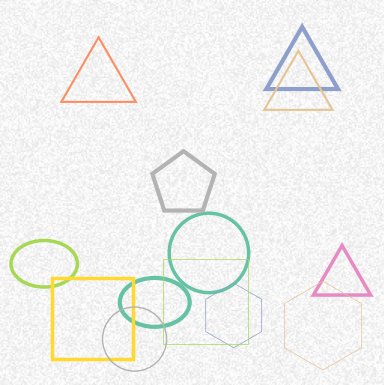[{"shape": "oval", "thickness": 3, "radius": 0.45, "center": [0.402, 0.215]}, {"shape": "circle", "thickness": 2.5, "radius": 0.52, "center": [0.543, 0.343]}, {"shape": "triangle", "thickness": 1.5, "radius": 0.56, "center": [0.256, 0.791]}, {"shape": "triangle", "thickness": 3, "radius": 0.54, "center": [0.785, 0.823]}, {"shape": "hexagon", "thickness": 0.5, "radius": 0.42, "center": [0.607, 0.181]}, {"shape": "triangle", "thickness": 2.5, "radius": 0.43, "center": [0.888, 0.277]}, {"shape": "square", "thickness": 0.5, "radius": 0.55, "center": [0.534, 0.216]}, {"shape": "oval", "thickness": 2.5, "radius": 0.43, "center": [0.115, 0.315]}, {"shape": "square", "thickness": 2.5, "radius": 0.53, "center": [0.239, 0.173]}, {"shape": "hexagon", "thickness": 0.5, "radius": 0.58, "center": [0.839, 0.154]}, {"shape": "triangle", "thickness": 1.5, "radius": 0.51, "center": [0.775, 0.766]}, {"shape": "circle", "thickness": 1, "radius": 0.42, "center": [0.349, 0.119]}, {"shape": "pentagon", "thickness": 3, "radius": 0.43, "center": [0.477, 0.522]}]